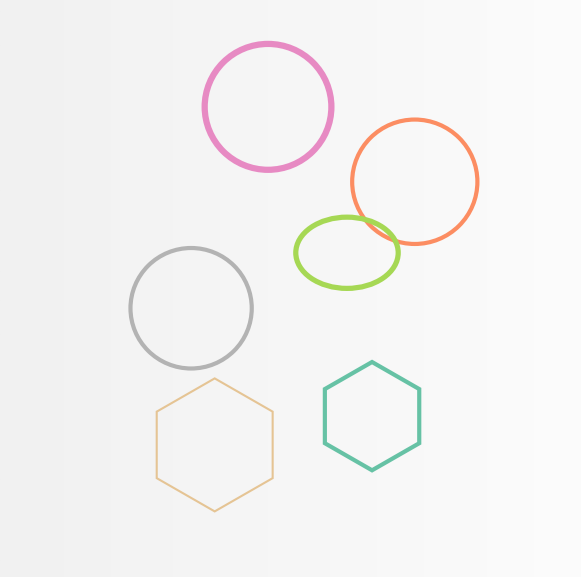[{"shape": "hexagon", "thickness": 2, "radius": 0.47, "center": [0.64, 0.279]}, {"shape": "circle", "thickness": 2, "radius": 0.54, "center": [0.714, 0.684]}, {"shape": "circle", "thickness": 3, "radius": 0.54, "center": [0.461, 0.814]}, {"shape": "oval", "thickness": 2.5, "radius": 0.44, "center": [0.597, 0.561]}, {"shape": "hexagon", "thickness": 1, "radius": 0.58, "center": [0.369, 0.229]}, {"shape": "circle", "thickness": 2, "radius": 0.52, "center": [0.329, 0.465]}]